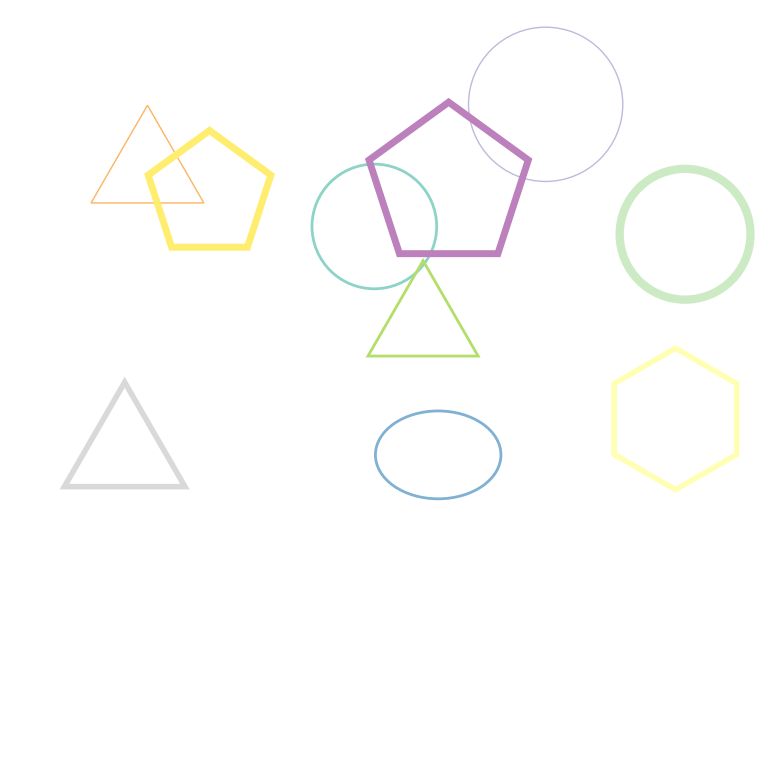[{"shape": "circle", "thickness": 1, "radius": 0.4, "center": [0.486, 0.706]}, {"shape": "hexagon", "thickness": 2, "radius": 0.46, "center": [0.877, 0.456]}, {"shape": "circle", "thickness": 0.5, "radius": 0.5, "center": [0.709, 0.865]}, {"shape": "oval", "thickness": 1, "radius": 0.41, "center": [0.569, 0.409]}, {"shape": "triangle", "thickness": 0.5, "radius": 0.42, "center": [0.192, 0.779]}, {"shape": "triangle", "thickness": 1, "radius": 0.41, "center": [0.549, 0.579]}, {"shape": "triangle", "thickness": 2, "radius": 0.45, "center": [0.162, 0.413]}, {"shape": "pentagon", "thickness": 2.5, "radius": 0.54, "center": [0.583, 0.759]}, {"shape": "circle", "thickness": 3, "radius": 0.42, "center": [0.89, 0.696]}, {"shape": "pentagon", "thickness": 2.5, "radius": 0.42, "center": [0.272, 0.747]}]